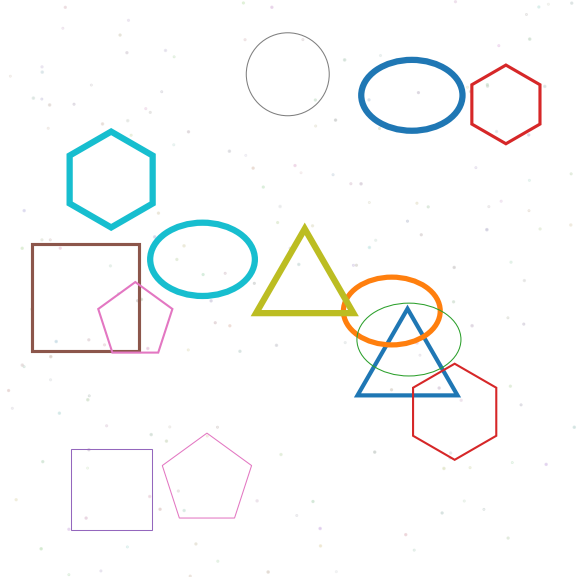[{"shape": "triangle", "thickness": 2, "radius": 0.5, "center": [0.706, 0.364]}, {"shape": "oval", "thickness": 3, "radius": 0.44, "center": [0.713, 0.834]}, {"shape": "oval", "thickness": 2.5, "radius": 0.42, "center": [0.678, 0.461]}, {"shape": "oval", "thickness": 0.5, "radius": 0.45, "center": [0.708, 0.411]}, {"shape": "hexagon", "thickness": 1.5, "radius": 0.34, "center": [0.876, 0.818]}, {"shape": "hexagon", "thickness": 1, "radius": 0.42, "center": [0.787, 0.286]}, {"shape": "square", "thickness": 0.5, "radius": 0.35, "center": [0.193, 0.152]}, {"shape": "square", "thickness": 1.5, "radius": 0.46, "center": [0.148, 0.483]}, {"shape": "pentagon", "thickness": 1, "radius": 0.34, "center": [0.234, 0.443]}, {"shape": "pentagon", "thickness": 0.5, "radius": 0.41, "center": [0.358, 0.168]}, {"shape": "circle", "thickness": 0.5, "radius": 0.36, "center": [0.498, 0.871]}, {"shape": "triangle", "thickness": 3, "radius": 0.49, "center": [0.528, 0.506]}, {"shape": "oval", "thickness": 3, "radius": 0.45, "center": [0.351, 0.55]}, {"shape": "hexagon", "thickness": 3, "radius": 0.41, "center": [0.192, 0.688]}]